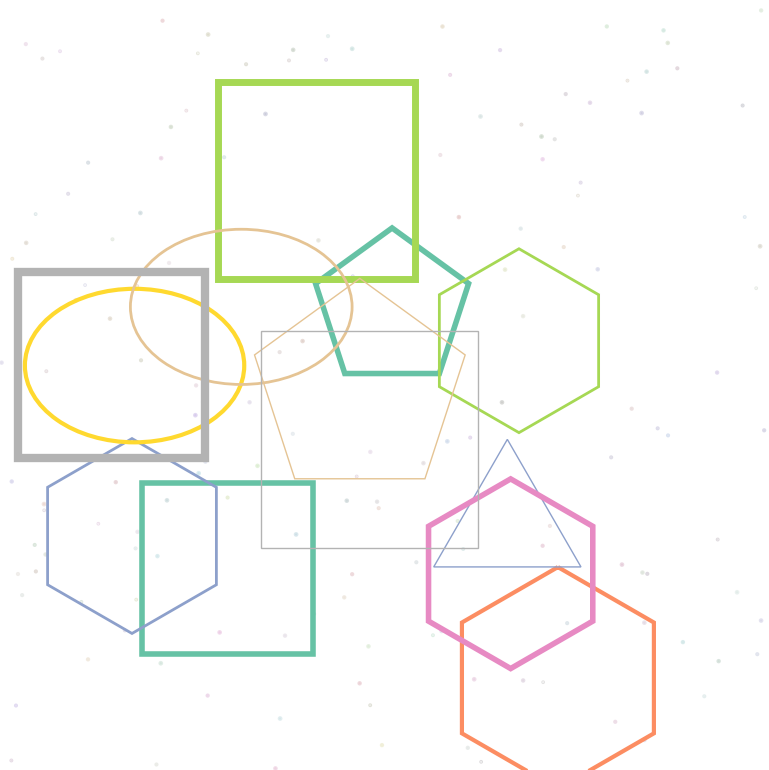[{"shape": "square", "thickness": 2, "radius": 0.56, "center": [0.296, 0.262]}, {"shape": "pentagon", "thickness": 2, "radius": 0.52, "center": [0.509, 0.599]}, {"shape": "hexagon", "thickness": 1.5, "radius": 0.72, "center": [0.725, 0.12]}, {"shape": "triangle", "thickness": 0.5, "radius": 0.55, "center": [0.659, 0.319]}, {"shape": "hexagon", "thickness": 1, "radius": 0.63, "center": [0.171, 0.304]}, {"shape": "hexagon", "thickness": 2, "radius": 0.62, "center": [0.663, 0.255]}, {"shape": "hexagon", "thickness": 1, "radius": 0.6, "center": [0.674, 0.558]}, {"shape": "square", "thickness": 2.5, "radius": 0.64, "center": [0.411, 0.765]}, {"shape": "oval", "thickness": 1.5, "radius": 0.71, "center": [0.175, 0.525]}, {"shape": "oval", "thickness": 1, "radius": 0.72, "center": [0.313, 0.601]}, {"shape": "pentagon", "thickness": 0.5, "radius": 0.72, "center": [0.467, 0.495]}, {"shape": "square", "thickness": 0.5, "radius": 0.7, "center": [0.48, 0.429]}, {"shape": "square", "thickness": 3, "radius": 0.61, "center": [0.145, 0.526]}]